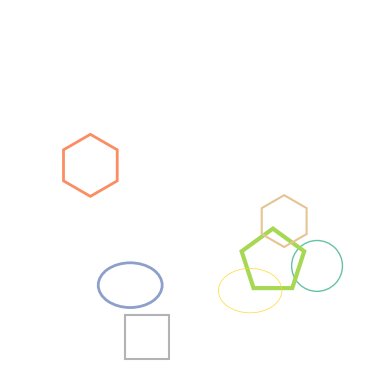[{"shape": "circle", "thickness": 1, "radius": 0.33, "center": [0.823, 0.309]}, {"shape": "hexagon", "thickness": 2, "radius": 0.4, "center": [0.235, 0.571]}, {"shape": "oval", "thickness": 2, "radius": 0.42, "center": [0.338, 0.259]}, {"shape": "pentagon", "thickness": 3, "radius": 0.43, "center": [0.709, 0.321]}, {"shape": "oval", "thickness": 0.5, "radius": 0.41, "center": [0.65, 0.245]}, {"shape": "hexagon", "thickness": 1.5, "radius": 0.34, "center": [0.738, 0.426]}, {"shape": "square", "thickness": 1.5, "radius": 0.29, "center": [0.382, 0.124]}]